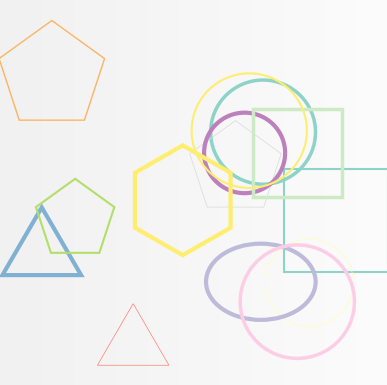[{"shape": "square", "thickness": 1.5, "radius": 0.67, "center": [0.867, 0.428]}, {"shape": "circle", "thickness": 2.5, "radius": 0.68, "center": [0.679, 0.657]}, {"shape": "circle", "thickness": 0.5, "radius": 0.57, "center": [0.798, 0.266]}, {"shape": "oval", "thickness": 3, "radius": 0.71, "center": [0.673, 0.268]}, {"shape": "triangle", "thickness": 0.5, "radius": 0.53, "center": [0.344, 0.105]}, {"shape": "triangle", "thickness": 3, "radius": 0.59, "center": [0.108, 0.344]}, {"shape": "pentagon", "thickness": 1, "radius": 0.72, "center": [0.134, 0.804]}, {"shape": "pentagon", "thickness": 1.5, "radius": 0.53, "center": [0.194, 0.429]}, {"shape": "circle", "thickness": 2.5, "radius": 0.74, "center": [0.767, 0.216]}, {"shape": "pentagon", "thickness": 0.5, "radius": 0.62, "center": [0.608, 0.563]}, {"shape": "circle", "thickness": 3, "radius": 0.52, "center": [0.631, 0.603]}, {"shape": "square", "thickness": 2.5, "radius": 0.57, "center": [0.767, 0.603]}, {"shape": "hexagon", "thickness": 3, "radius": 0.71, "center": [0.472, 0.48]}, {"shape": "circle", "thickness": 1.5, "radius": 0.74, "center": [0.643, 0.661]}]